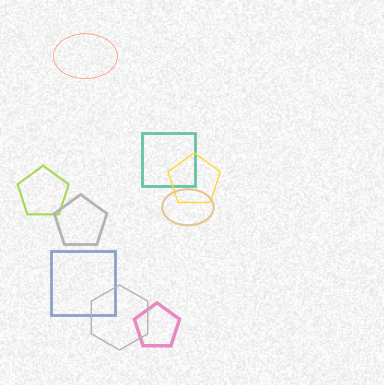[{"shape": "square", "thickness": 2, "radius": 0.34, "center": [0.437, 0.585]}, {"shape": "oval", "thickness": 0.5, "radius": 0.42, "center": [0.222, 0.854]}, {"shape": "square", "thickness": 2, "radius": 0.42, "center": [0.216, 0.266]}, {"shape": "pentagon", "thickness": 2.5, "radius": 0.31, "center": [0.408, 0.152]}, {"shape": "pentagon", "thickness": 1.5, "radius": 0.35, "center": [0.112, 0.5]}, {"shape": "pentagon", "thickness": 1, "radius": 0.36, "center": [0.504, 0.532]}, {"shape": "oval", "thickness": 1.5, "radius": 0.33, "center": [0.488, 0.462]}, {"shape": "hexagon", "thickness": 1, "radius": 0.42, "center": [0.31, 0.175]}, {"shape": "pentagon", "thickness": 2, "radius": 0.36, "center": [0.209, 0.423]}]